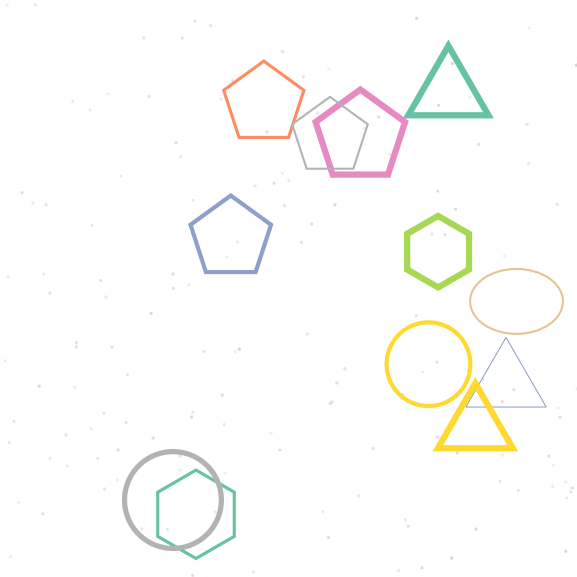[{"shape": "triangle", "thickness": 3, "radius": 0.4, "center": [0.776, 0.84]}, {"shape": "hexagon", "thickness": 1.5, "radius": 0.38, "center": [0.339, 0.109]}, {"shape": "pentagon", "thickness": 1.5, "radius": 0.37, "center": [0.457, 0.82]}, {"shape": "triangle", "thickness": 0.5, "radius": 0.4, "center": [0.876, 0.334]}, {"shape": "pentagon", "thickness": 2, "radius": 0.37, "center": [0.4, 0.587]}, {"shape": "pentagon", "thickness": 3, "radius": 0.41, "center": [0.624, 0.763]}, {"shape": "hexagon", "thickness": 3, "radius": 0.31, "center": [0.759, 0.563]}, {"shape": "triangle", "thickness": 3, "radius": 0.38, "center": [0.823, 0.26]}, {"shape": "circle", "thickness": 2, "radius": 0.36, "center": [0.742, 0.368]}, {"shape": "oval", "thickness": 1, "radius": 0.4, "center": [0.894, 0.477]}, {"shape": "pentagon", "thickness": 1, "radius": 0.34, "center": [0.571, 0.763]}, {"shape": "circle", "thickness": 2.5, "radius": 0.42, "center": [0.299, 0.133]}]